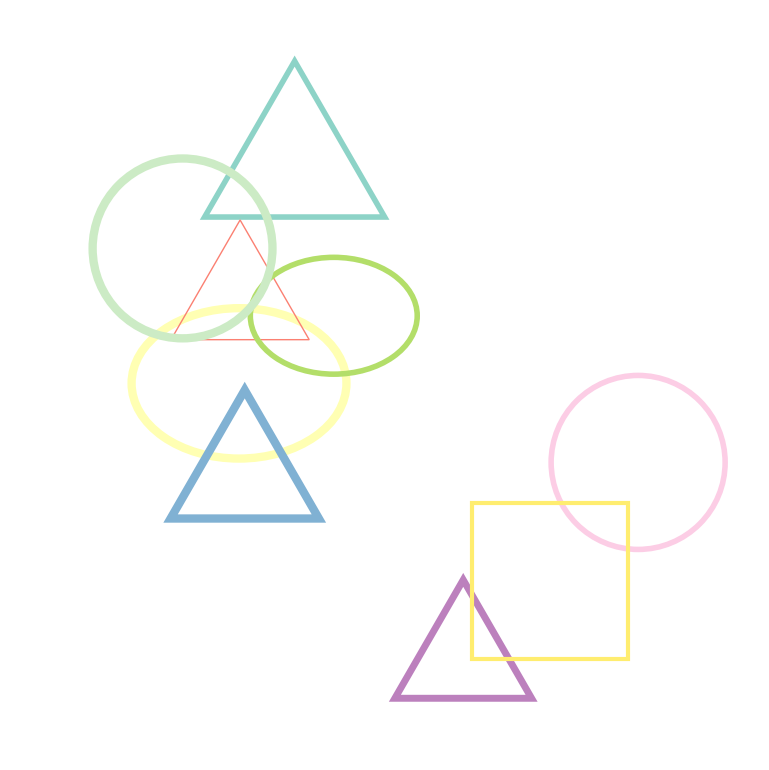[{"shape": "triangle", "thickness": 2, "radius": 0.67, "center": [0.383, 0.786]}, {"shape": "oval", "thickness": 3, "radius": 0.7, "center": [0.31, 0.502]}, {"shape": "triangle", "thickness": 0.5, "radius": 0.52, "center": [0.312, 0.611]}, {"shape": "triangle", "thickness": 3, "radius": 0.56, "center": [0.318, 0.382]}, {"shape": "oval", "thickness": 2, "radius": 0.54, "center": [0.433, 0.59]}, {"shape": "circle", "thickness": 2, "radius": 0.56, "center": [0.829, 0.399]}, {"shape": "triangle", "thickness": 2.5, "radius": 0.51, "center": [0.602, 0.144]}, {"shape": "circle", "thickness": 3, "radius": 0.58, "center": [0.237, 0.677]}, {"shape": "square", "thickness": 1.5, "radius": 0.51, "center": [0.714, 0.246]}]